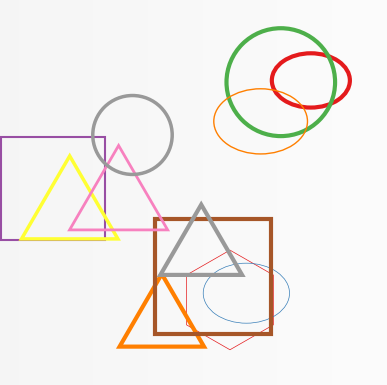[{"shape": "oval", "thickness": 3, "radius": 0.5, "center": [0.802, 0.791]}, {"shape": "hexagon", "thickness": 0.5, "radius": 0.65, "center": [0.593, 0.221]}, {"shape": "oval", "thickness": 0.5, "radius": 0.56, "center": [0.636, 0.238]}, {"shape": "circle", "thickness": 3, "radius": 0.7, "center": [0.725, 0.787]}, {"shape": "square", "thickness": 1.5, "radius": 0.67, "center": [0.137, 0.511]}, {"shape": "oval", "thickness": 1, "radius": 0.6, "center": [0.673, 0.685]}, {"shape": "triangle", "thickness": 3, "radius": 0.63, "center": [0.418, 0.163]}, {"shape": "triangle", "thickness": 2.5, "radius": 0.72, "center": [0.18, 0.451]}, {"shape": "square", "thickness": 3, "radius": 0.75, "center": [0.55, 0.282]}, {"shape": "triangle", "thickness": 2, "radius": 0.73, "center": [0.306, 0.476]}, {"shape": "triangle", "thickness": 3, "radius": 0.61, "center": [0.519, 0.347]}, {"shape": "circle", "thickness": 2.5, "radius": 0.51, "center": [0.342, 0.649]}]